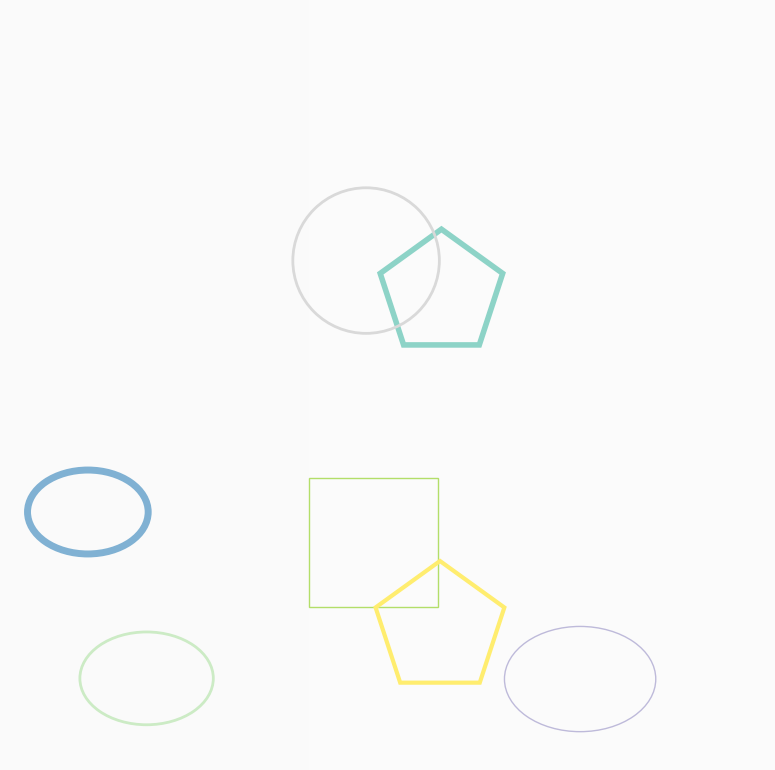[{"shape": "pentagon", "thickness": 2, "radius": 0.42, "center": [0.57, 0.619]}, {"shape": "oval", "thickness": 0.5, "radius": 0.49, "center": [0.749, 0.118]}, {"shape": "oval", "thickness": 2.5, "radius": 0.39, "center": [0.113, 0.335]}, {"shape": "square", "thickness": 0.5, "radius": 0.42, "center": [0.482, 0.295]}, {"shape": "circle", "thickness": 1, "radius": 0.47, "center": [0.472, 0.662]}, {"shape": "oval", "thickness": 1, "radius": 0.43, "center": [0.189, 0.119]}, {"shape": "pentagon", "thickness": 1.5, "radius": 0.44, "center": [0.568, 0.184]}]